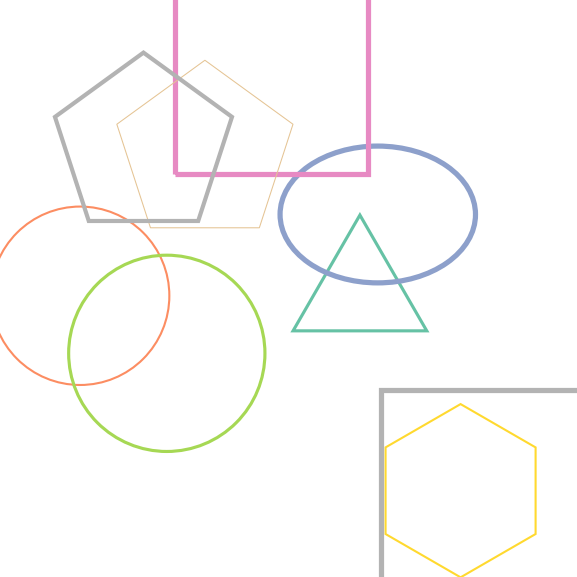[{"shape": "triangle", "thickness": 1.5, "radius": 0.67, "center": [0.623, 0.493]}, {"shape": "circle", "thickness": 1, "radius": 0.77, "center": [0.139, 0.487]}, {"shape": "oval", "thickness": 2.5, "radius": 0.85, "center": [0.654, 0.628]}, {"shape": "square", "thickness": 2.5, "radius": 0.84, "center": [0.47, 0.865]}, {"shape": "circle", "thickness": 1.5, "radius": 0.85, "center": [0.289, 0.387]}, {"shape": "hexagon", "thickness": 1, "radius": 0.75, "center": [0.798, 0.149]}, {"shape": "pentagon", "thickness": 0.5, "radius": 0.8, "center": [0.355, 0.734]}, {"shape": "pentagon", "thickness": 2, "radius": 0.81, "center": [0.248, 0.747]}, {"shape": "square", "thickness": 2.5, "radius": 0.92, "center": [0.844, 0.14]}]